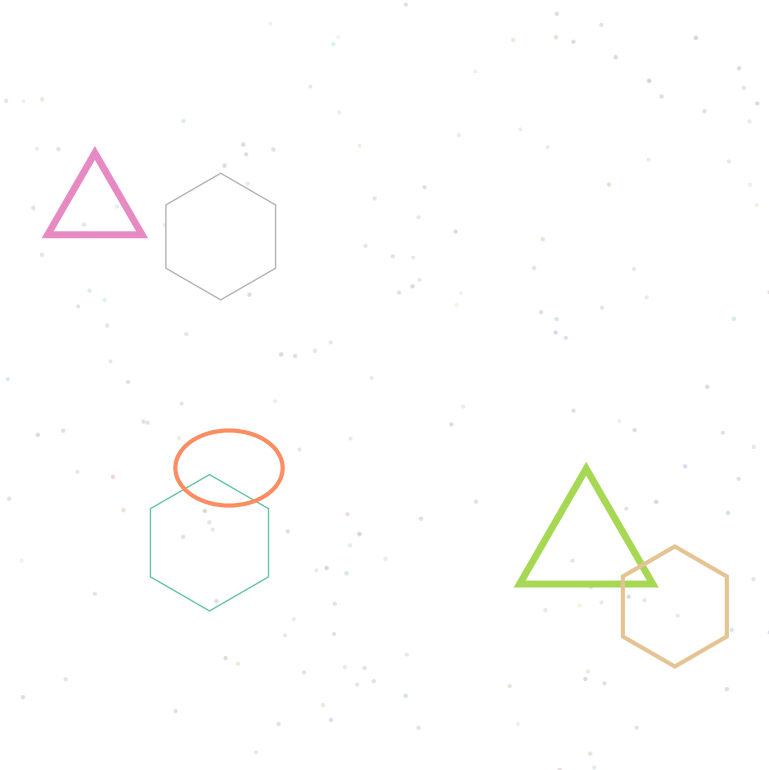[{"shape": "hexagon", "thickness": 0.5, "radius": 0.44, "center": [0.272, 0.295]}, {"shape": "oval", "thickness": 1.5, "radius": 0.35, "center": [0.297, 0.392]}, {"shape": "triangle", "thickness": 2.5, "radius": 0.35, "center": [0.123, 0.731]}, {"shape": "triangle", "thickness": 2.5, "radius": 0.5, "center": [0.761, 0.291]}, {"shape": "hexagon", "thickness": 1.5, "radius": 0.39, "center": [0.876, 0.212]}, {"shape": "hexagon", "thickness": 0.5, "radius": 0.41, "center": [0.287, 0.693]}]